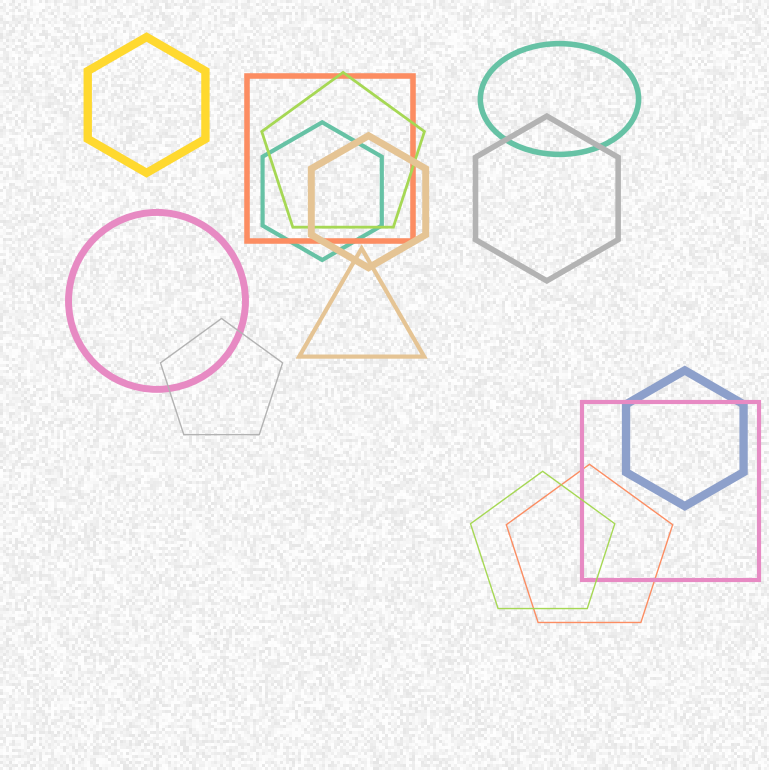[{"shape": "hexagon", "thickness": 1.5, "radius": 0.45, "center": [0.418, 0.752]}, {"shape": "oval", "thickness": 2, "radius": 0.51, "center": [0.727, 0.871]}, {"shape": "square", "thickness": 2, "radius": 0.54, "center": [0.429, 0.794]}, {"shape": "pentagon", "thickness": 0.5, "radius": 0.57, "center": [0.766, 0.283]}, {"shape": "hexagon", "thickness": 3, "radius": 0.44, "center": [0.889, 0.431]}, {"shape": "square", "thickness": 1.5, "radius": 0.58, "center": [0.871, 0.363]}, {"shape": "circle", "thickness": 2.5, "radius": 0.57, "center": [0.204, 0.609]}, {"shape": "pentagon", "thickness": 0.5, "radius": 0.49, "center": [0.705, 0.289]}, {"shape": "pentagon", "thickness": 1, "radius": 0.56, "center": [0.446, 0.795]}, {"shape": "hexagon", "thickness": 3, "radius": 0.44, "center": [0.19, 0.864]}, {"shape": "hexagon", "thickness": 2.5, "radius": 0.43, "center": [0.479, 0.738]}, {"shape": "triangle", "thickness": 1.5, "radius": 0.47, "center": [0.47, 0.584]}, {"shape": "pentagon", "thickness": 0.5, "radius": 0.42, "center": [0.288, 0.503]}, {"shape": "hexagon", "thickness": 2, "radius": 0.53, "center": [0.71, 0.742]}]